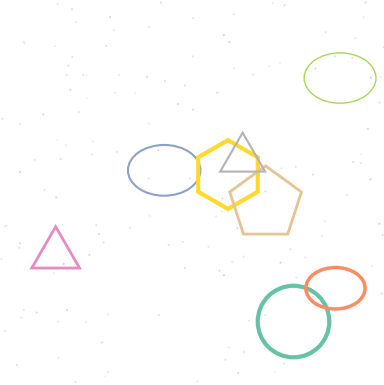[{"shape": "circle", "thickness": 3, "radius": 0.46, "center": [0.762, 0.165]}, {"shape": "oval", "thickness": 2.5, "radius": 0.38, "center": [0.871, 0.251]}, {"shape": "oval", "thickness": 1.5, "radius": 0.47, "center": [0.426, 0.558]}, {"shape": "triangle", "thickness": 2, "radius": 0.36, "center": [0.145, 0.34]}, {"shape": "oval", "thickness": 1, "radius": 0.47, "center": [0.883, 0.797]}, {"shape": "hexagon", "thickness": 3, "radius": 0.45, "center": [0.592, 0.547]}, {"shape": "pentagon", "thickness": 2, "radius": 0.49, "center": [0.69, 0.471]}, {"shape": "triangle", "thickness": 1.5, "radius": 0.34, "center": [0.63, 0.588]}]